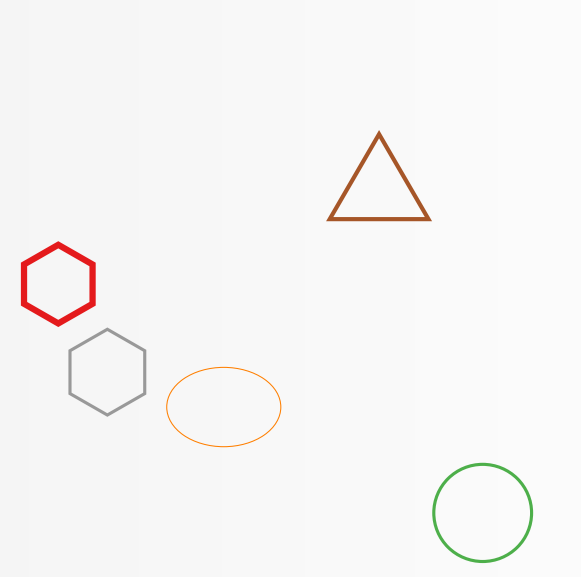[{"shape": "hexagon", "thickness": 3, "radius": 0.34, "center": [0.1, 0.507]}, {"shape": "circle", "thickness": 1.5, "radius": 0.42, "center": [0.83, 0.111]}, {"shape": "oval", "thickness": 0.5, "radius": 0.49, "center": [0.385, 0.294]}, {"shape": "triangle", "thickness": 2, "radius": 0.49, "center": [0.652, 0.669]}, {"shape": "hexagon", "thickness": 1.5, "radius": 0.37, "center": [0.185, 0.355]}]